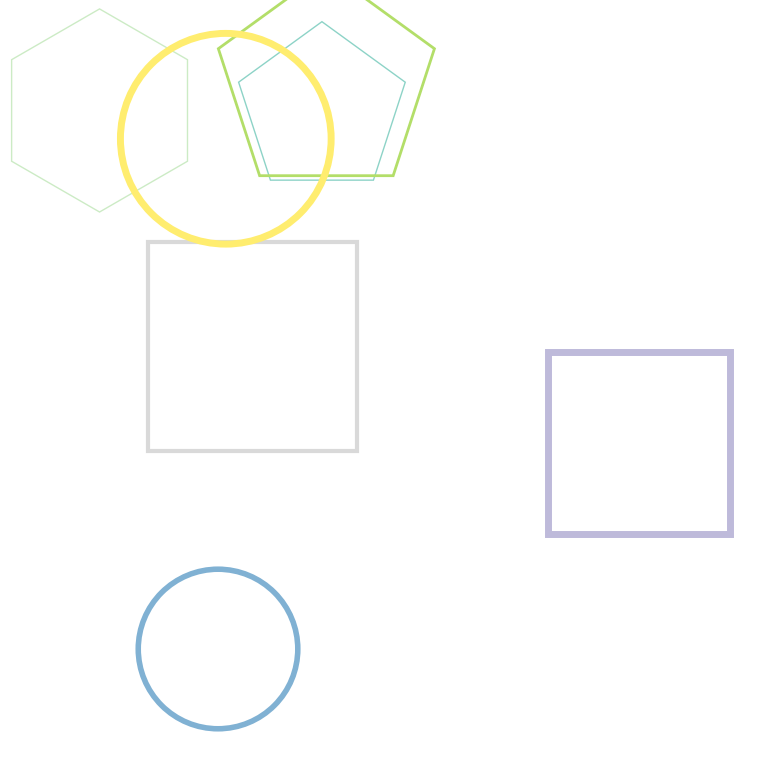[{"shape": "pentagon", "thickness": 0.5, "radius": 0.57, "center": [0.418, 0.858]}, {"shape": "square", "thickness": 2.5, "radius": 0.59, "center": [0.83, 0.424]}, {"shape": "circle", "thickness": 2, "radius": 0.52, "center": [0.283, 0.157]}, {"shape": "pentagon", "thickness": 1, "radius": 0.74, "center": [0.424, 0.891]}, {"shape": "square", "thickness": 1.5, "radius": 0.68, "center": [0.327, 0.55]}, {"shape": "hexagon", "thickness": 0.5, "radius": 0.66, "center": [0.129, 0.857]}, {"shape": "circle", "thickness": 2.5, "radius": 0.68, "center": [0.293, 0.82]}]